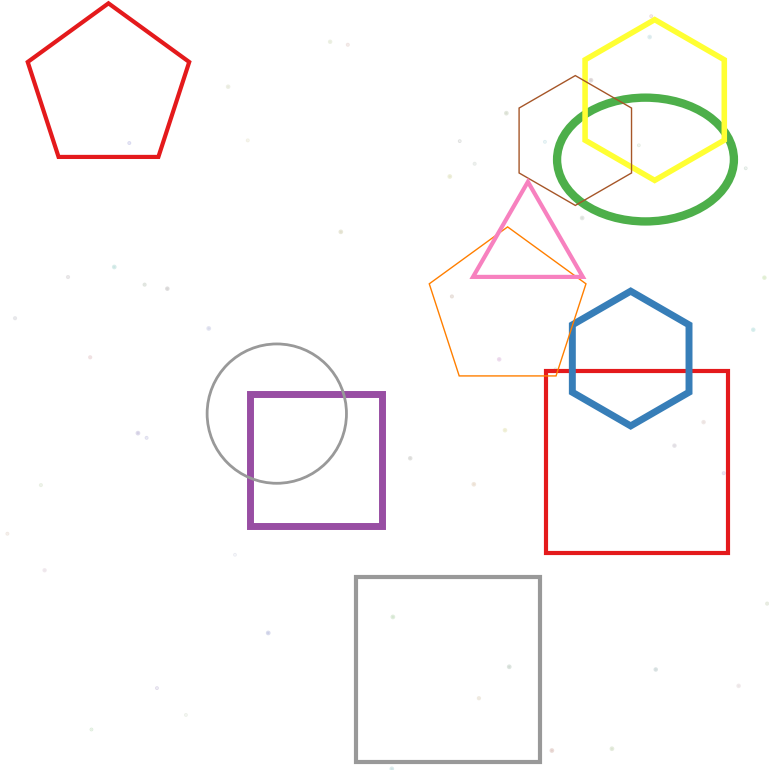[{"shape": "pentagon", "thickness": 1.5, "radius": 0.55, "center": [0.141, 0.885]}, {"shape": "square", "thickness": 1.5, "radius": 0.59, "center": [0.827, 0.4]}, {"shape": "hexagon", "thickness": 2.5, "radius": 0.44, "center": [0.819, 0.534]}, {"shape": "oval", "thickness": 3, "radius": 0.57, "center": [0.838, 0.793]}, {"shape": "square", "thickness": 2.5, "radius": 0.43, "center": [0.41, 0.403]}, {"shape": "pentagon", "thickness": 0.5, "radius": 0.53, "center": [0.659, 0.598]}, {"shape": "hexagon", "thickness": 2, "radius": 0.52, "center": [0.85, 0.87]}, {"shape": "hexagon", "thickness": 0.5, "radius": 0.42, "center": [0.747, 0.818]}, {"shape": "triangle", "thickness": 1.5, "radius": 0.41, "center": [0.686, 0.682]}, {"shape": "circle", "thickness": 1, "radius": 0.45, "center": [0.359, 0.463]}, {"shape": "square", "thickness": 1.5, "radius": 0.6, "center": [0.581, 0.13]}]